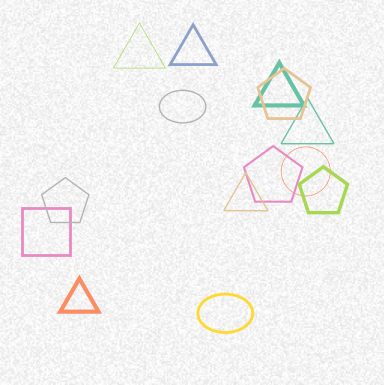[{"shape": "triangle", "thickness": 3, "radius": 0.37, "center": [0.725, 0.763]}, {"shape": "triangle", "thickness": 1, "radius": 0.4, "center": [0.799, 0.666]}, {"shape": "triangle", "thickness": 3, "radius": 0.29, "center": [0.206, 0.219]}, {"shape": "circle", "thickness": 0.5, "radius": 0.32, "center": [0.794, 0.555]}, {"shape": "triangle", "thickness": 2, "radius": 0.34, "center": [0.502, 0.867]}, {"shape": "pentagon", "thickness": 1.5, "radius": 0.4, "center": [0.71, 0.541]}, {"shape": "square", "thickness": 2, "radius": 0.31, "center": [0.12, 0.399]}, {"shape": "pentagon", "thickness": 2.5, "radius": 0.33, "center": [0.84, 0.501]}, {"shape": "triangle", "thickness": 0.5, "radius": 0.39, "center": [0.362, 0.862]}, {"shape": "oval", "thickness": 2, "radius": 0.36, "center": [0.585, 0.186]}, {"shape": "triangle", "thickness": 1, "radius": 0.33, "center": [0.638, 0.486]}, {"shape": "pentagon", "thickness": 2, "radius": 0.36, "center": [0.738, 0.75]}, {"shape": "pentagon", "thickness": 1, "radius": 0.32, "center": [0.17, 0.474]}, {"shape": "oval", "thickness": 1, "radius": 0.3, "center": [0.474, 0.723]}]